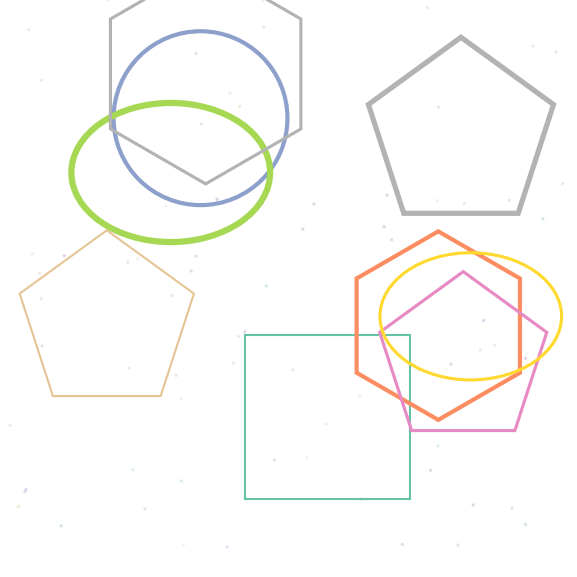[{"shape": "square", "thickness": 1, "radius": 0.71, "center": [0.567, 0.278]}, {"shape": "hexagon", "thickness": 2, "radius": 0.82, "center": [0.759, 0.435]}, {"shape": "circle", "thickness": 2, "radius": 0.75, "center": [0.347, 0.794]}, {"shape": "pentagon", "thickness": 1.5, "radius": 0.76, "center": [0.802, 0.377]}, {"shape": "oval", "thickness": 3, "radius": 0.86, "center": [0.296, 0.7]}, {"shape": "oval", "thickness": 1.5, "radius": 0.79, "center": [0.815, 0.451]}, {"shape": "pentagon", "thickness": 1, "radius": 0.79, "center": [0.185, 0.442]}, {"shape": "pentagon", "thickness": 2.5, "radius": 0.84, "center": [0.798, 0.766]}, {"shape": "hexagon", "thickness": 1.5, "radius": 0.95, "center": [0.356, 0.871]}]